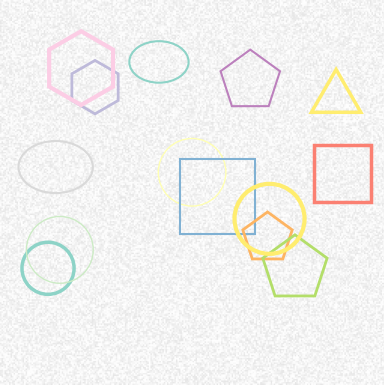[{"shape": "circle", "thickness": 2.5, "radius": 0.34, "center": [0.125, 0.303]}, {"shape": "oval", "thickness": 1.5, "radius": 0.39, "center": [0.413, 0.839]}, {"shape": "circle", "thickness": 1, "radius": 0.44, "center": [0.499, 0.553]}, {"shape": "hexagon", "thickness": 2, "radius": 0.35, "center": [0.247, 0.774]}, {"shape": "square", "thickness": 2.5, "radius": 0.37, "center": [0.889, 0.549]}, {"shape": "square", "thickness": 1.5, "radius": 0.49, "center": [0.565, 0.489]}, {"shape": "pentagon", "thickness": 2, "radius": 0.34, "center": [0.695, 0.382]}, {"shape": "pentagon", "thickness": 2, "radius": 0.44, "center": [0.766, 0.302]}, {"shape": "hexagon", "thickness": 3, "radius": 0.48, "center": [0.211, 0.823]}, {"shape": "oval", "thickness": 1.5, "radius": 0.48, "center": [0.145, 0.566]}, {"shape": "pentagon", "thickness": 1.5, "radius": 0.41, "center": [0.65, 0.79]}, {"shape": "circle", "thickness": 1, "radius": 0.43, "center": [0.155, 0.351]}, {"shape": "circle", "thickness": 3, "radius": 0.45, "center": [0.7, 0.432]}, {"shape": "triangle", "thickness": 2.5, "radius": 0.37, "center": [0.873, 0.745]}]